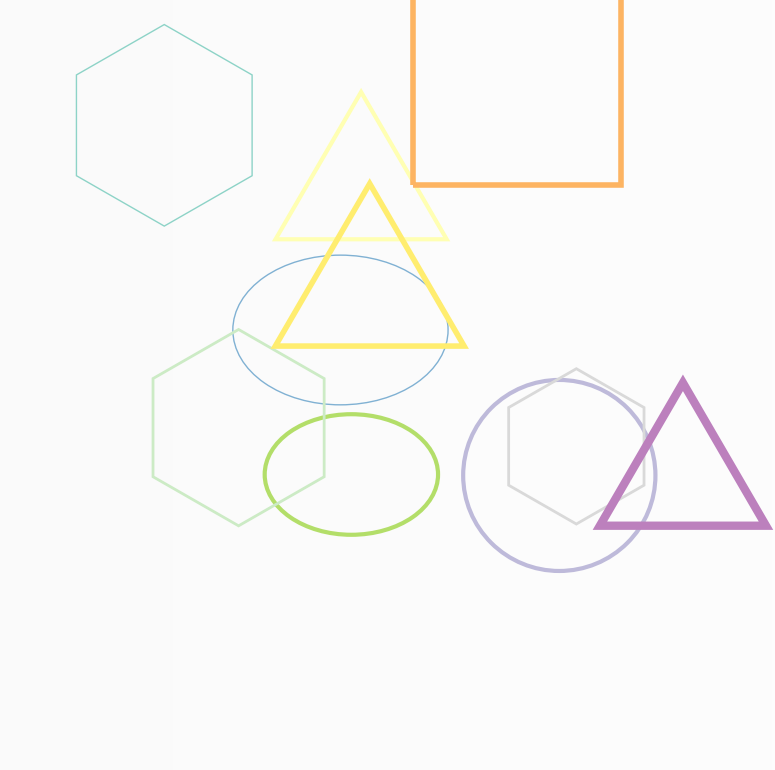[{"shape": "hexagon", "thickness": 0.5, "radius": 0.65, "center": [0.212, 0.837]}, {"shape": "triangle", "thickness": 1.5, "radius": 0.64, "center": [0.466, 0.753]}, {"shape": "circle", "thickness": 1.5, "radius": 0.62, "center": [0.722, 0.383]}, {"shape": "oval", "thickness": 0.5, "radius": 0.69, "center": [0.439, 0.571]}, {"shape": "square", "thickness": 2, "radius": 0.67, "center": [0.667, 0.893]}, {"shape": "oval", "thickness": 1.5, "radius": 0.56, "center": [0.453, 0.384]}, {"shape": "hexagon", "thickness": 1, "radius": 0.5, "center": [0.744, 0.42]}, {"shape": "triangle", "thickness": 3, "radius": 0.62, "center": [0.881, 0.379]}, {"shape": "hexagon", "thickness": 1, "radius": 0.64, "center": [0.308, 0.445]}, {"shape": "triangle", "thickness": 2, "radius": 0.7, "center": [0.477, 0.621]}]